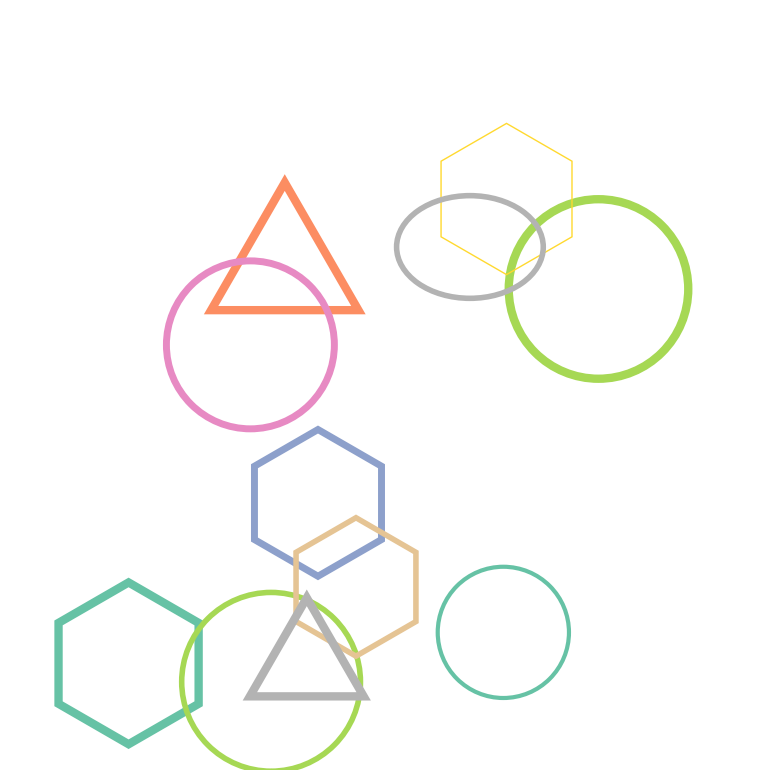[{"shape": "hexagon", "thickness": 3, "radius": 0.53, "center": [0.167, 0.139]}, {"shape": "circle", "thickness": 1.5, "radius": 0.43, "center": [0.654, 0.179]}, {"shape": "triangle", "thickness": 3, "radius": 0.55, "center": [0.37, 0.652]}, {"shape": "hexagon", "thickness": 2.5, "radius": 0.48, "center": [0.413, 0.347]}, {"shape": "circle", "thickness": 2.5, "radius": 0.55, "center": [0.325, 0.552]}, {"shape": "circle", "thickness": 3, "radius": 0.58, "center": [0.777, 0.625]}, {"shape": "circle", "thickness": 2, "radius": 0.58, "center": [0.352, 0.115]}, {"shape": "hexagon", "thickness": 0.5, "radius": 0.49, "center": [0.658, 0.742]}, {"shape": "hexagon", "thickness": 2, "radius": 0.45, "center": [0.462, 0.238]}, {"shape": "oval", "thickness": 2, "radius": 0.48, "center": [0.61, 0.679]}, {"shape": "triangle", "thickness": 3, "radius": 0.43, "center": [0.398, 0.138]}]